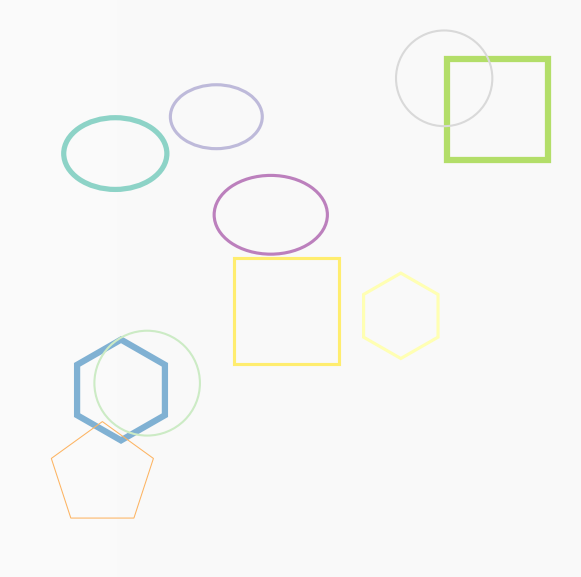[{"shape": "oval", "thickness": 2.5, "radius": 0.44, "center": [0.198, 0.733]}, {"shape": "hexagon", "thickness": 1.5, "radius": 0.37, "center": [0.69, 0.452]}, {"shape": "oval", "thickness": 1.5, "radius": 0.4, "center": [0.372, 0.797]}, {"shape": "hexagon", "thickness": 3, "radius": 0.44, "center": [0.208, 0.324]}, {"shape": "pentagon", "thickness": 0.5, "radius": 0.46, "center": [0.176, 0.177]}, {"shape": "square", "thickness": 3, "radius": 0.43, "center": [0.857, 0.81]}, {"shape": "circle", "thickness": 1, "radius": 0.41, "center": [0.764, 0.864]}, {"shape": "oval", "thickness": 1.5, "radius": 0.49, "center": [0.466, 0.627]}, {"shape": "circle", "thickness": 1, "radius": 0.45, "center": [0.253, 0.336]}, {"shape": "square", "thickness": 1.5, "radius": 0.45, "center": [0.493, 0.461]}]